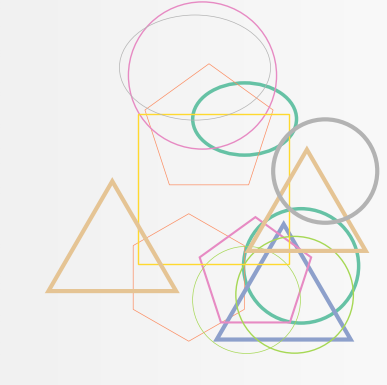[{"shape": "oval", "thickness": 2.5, "radius": 0.67, "center": [0.631, 0.691]}, {"shape": "circle", "thickness": 2.5, "radius": 0.74, "center": [0.777, 0.309]}, {"shape": "pentagon", "thickness": 0.5, "radius": 0.87, "center": [0.539, 0.661]}, {"shape": "hexagon", "thickness": 0.5, "radius": 0.83, "center": [0.487, 0.279]}, {"shape": "triangle", "thickness": 3, "radius": 1.0, "center": [0.732, 0.218]}, {"shape": "circle", "thickness": 1, "radius": 0.96, "center": [0.523, 0.804]}, {"shape": "pentagon", "thickness": 1.5, "radius": 0.76, "center": [0.659, 0.285]}, {"shape": "circle", "thickness": 0.5, "radius": 0.7, "center": [0.636, 0.221]}, {"shape": "circle", "thickness": 1, "radius": 0.76, "center": [0.76, 0.234]}, {"shape": "square", "thickness": 1, "radius": 0.97, "center": [0.552, 0.51]}, {"shape": "triangle", "thickness": 3, "radius": 0.88, "center": [0.792, 0.436]}, {"shape": "triangle", "thickness": 3, "radius": 0.95, "center": [0.29, 0.339]}, {"shape": "oval", "thickness": 0.5, "radius": 0.98, "center": [0.503, 0.825]}, {"shape": "circle", "thickness": 3, "radius": 0.67, "center": [0.839, 0.556]}]